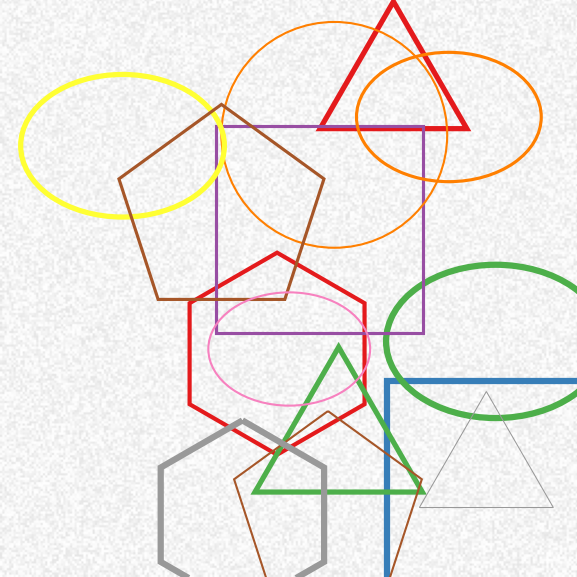[{"shape": "triangle", "thickness": 2.5, "radius": 0.73, "center": [0.681, 0.85]}, {"shape": "hexagon", "thickness": 2, "radius": 0.87, "center": [0.48, 0.387]}, {"shape": "square", "thickness": 3, "radius": 0.86, "center": [0.843, 0.167]}, {"shape": "triangle", "thickness": 2.5, "radius": 0.84, "center": [0.586, 0.231]}, {"shape": "oval", "thickness": 3, "radius": 0.95, "center": [0.858, 0.408]}, {"shape": "square", "thickness": 1.5, "radius": 0.89, "center": [0.553, 0.602]}, {"shape": "oval", "thickness": 1.5, "radius": 0.8, "center": [0.777, 0.797]}, {"shape": "circle", "thickness": 1, "radius": 0.98, "center": [0.579, 0.766]}, {"shape": "oval", "thickness": 2.5, "radius": 0.88, "center": [0.212, 0.747]}, {"shape": "pentagon", "thickness": 1.5, "radius": 0.93, "center": [0.383, 0.632]}, {"shape": "pentagon", "thickness": 1, "radius": 0.85, "center": [0.568, 0.116]}, {"shape": "oval", "thickness": 1, "radius": 0.7, "center": [0.501, 0.395]}, {"shape": "triangle", "thickness": 0.5, "radius": 0.67, "center": [0.842, 0.187]}, {"shape": "hexagon", "thickness": 3, "radius": 0.82, "center": [0.42, 0.108]}]